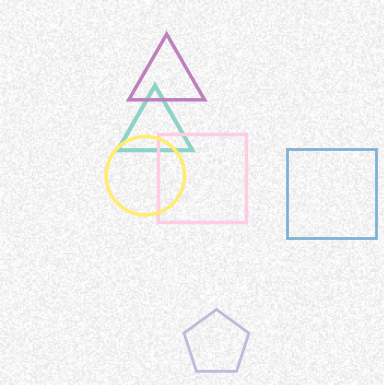[{"shape": "triangle", "thickness": 3, "radius": 0.56, "center": [0.403, 0.666]}, {"shape": "pentagon", "thickness": 2, "radius": 0.44, "center": [0.562, 0.107]}, {"shape": "square", "thickness": 2, "radius": 0.58, "center": [0.86, 0.497]}, {"shape": "square", "thickness": 2.5, "radius": 0.57, "center": [0.524, 0.537]}, {"shape": "triangle", "thickness": 2.5, "radius": 0.57, "center": [0.433, 0.798]}, {"shape": "circle", "thickness": 2.5, "radius": 0.51, "center": [0.378, 0.544]}]